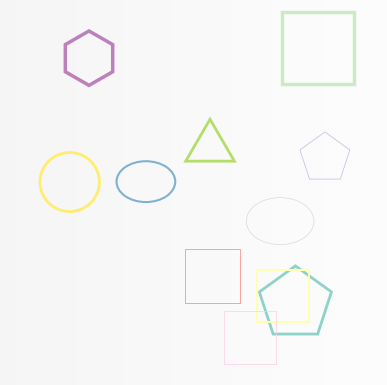[{"shape": "pentagon", "thickness": 2, "radius": 0.49, "center": [0.762, 0.211]}, {"shape": "square", "thickness": 1.5, "radius": 0.34, "center": [0.731, 0.232]}, {"shape": "pentagon", "thickness": 0.5, "radius": 0.34, "center": [0.838, 0.59]}, {"shape": "square", "thickness": 0.5, "radius": 0.35, "center": [0.548, 0.284]}, {"shape": "oval", "thickness": 1.5, "radius": 0.38, "center": [0.377, 0.528]}, {"shape": "triangle", "thickness": 2, "radius": 0.36, "center": [0.542, 0.618]}, {"shape": "square", "thickness": 0.5, "radius": 0.34, "center": [0.645, 0.123]}, {"shape": "oval", "thickness": 0.5, "radius": 0.44, "center": [0.723, 0.426]}, {"shape": "hexagon", "thickness": 2.5, "radius": 0.35, "center": [0.23, 0.849]}, {"shape": "square", "thickness": 2.5, "radius": 0.47, "center": [0.822, 0.876]}, {"shape": "circle", "thickness": 2, "radius": 0.38, "center": [0.18, 0.527]}]